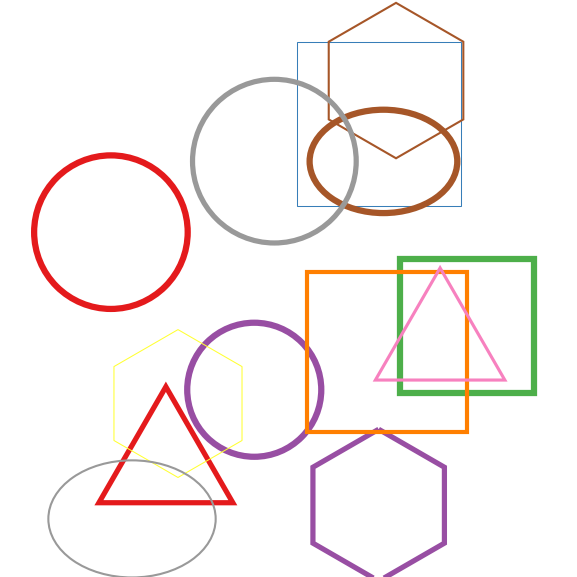[{"shape": "triangle", "thickness": 2.5, "radius": 0.67, "center": [0.287, 0.196]}, {"shape": "circle", "thickness": 3, "radius": 0.66, "center": [0.192, 0.597]}, {"shape": "square", "thickness": 0.5, "radius": 0.71, "center": [0.656, 0.784]}, {"shape": "square", "thickness": 3, "radius": 0.58, "center": [0.809, 0.434]}, {"shape": "hexagon", "thickness": 2.5, "radius": 0.66, "center": [0.656, 0.124]}, {"shape": "circle", "thickness": 3, "radius": 0.58, "center": [0.44, 0.324]}, {"shape": "square", "thickness": 2, "radius": 0.69, "center": [0.67, 0.389]}, {"shape": "hexagon", "thickness": 0.5, "radius": 0.64, "center": [0.308, 0.3]}, {"shape": "oval", "thickness": 3, "radius": 0.64, "center": [0.664, 0.72]}, {"shape": "hexagon", "thickness": 1, "radius": 0.67, "center": [0.686, 0.86]}, {"shape": "triangle", "thickness": 1.5, "radius": 0.65, "center": [0.762, 0.406]}, {"shape": "circle", "thickness": 2.5, "radius": 0.71, "center": [0.475, 0.72]}, {"shape": "oval", "thickness": 1, "radius": 0.72, "center": [0.229, 0.101]}]